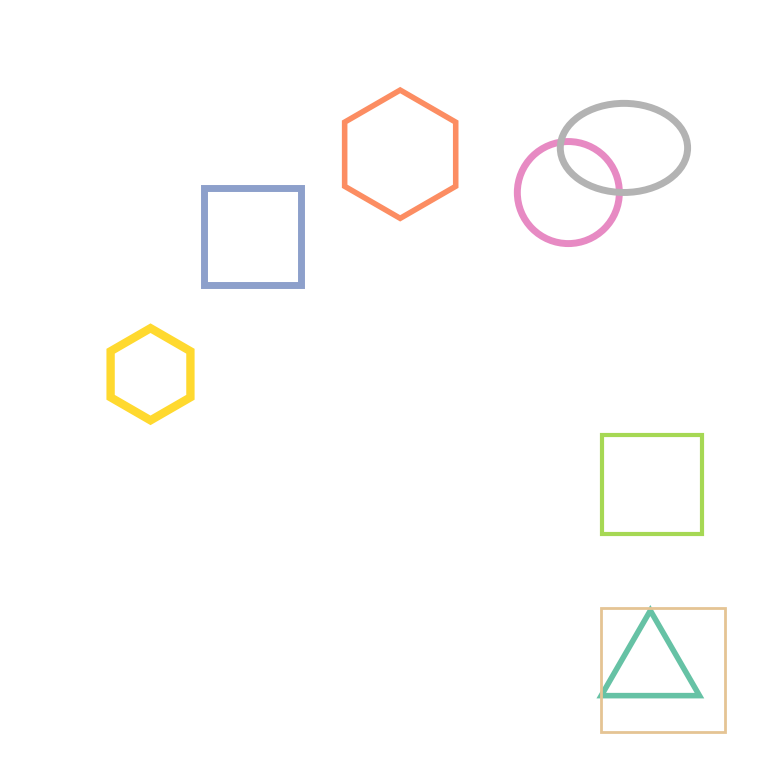[{"shape": "triangle", "thickness": 2, "radius": 0.37, "center": [0.845, 0.133]}, {"shape": "hexagon", "thickness": 2, "radius": 0.42, "center": [0.52, 0.8]}, {"shape": "square", "thickness": 2.5, "radius": 0.31, "center": [0.328, 0.693]}, {"shape": "circle", "thickness": 2.5, "radius": 0.33, "center": [0.738, 0.75]}, {"shape": "square", "thickness": 1.5, "radius": 0.32, "center": [0.847, 0.371]}, {"shape": "hexagon", "thickness": 3, "radius": 0.3, "center": [0.195, 0.514]}, {"shape": "square", "thickness": 1, "radius": 0.4, "center": [0.861, 0.13]}, {"shape": "oval", "thickness": 2.5, "radius": 0.41, "center": [0.81, 0.808]}]